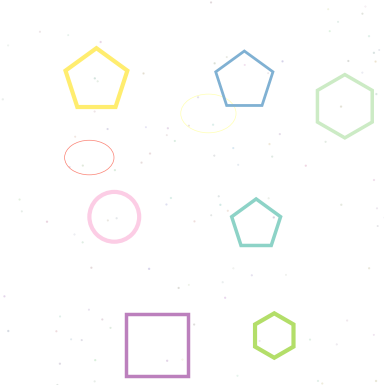[{"shape": "pentagon", "thickness": 2.5, "radius": 0.33, "center": [0.665, 0.416]}, {"shape": "oval", "thickness": 0.5, "radius": 0.36, "center": [0.541, 0.705]}, {"shape": "oval", "thickness": 0.5, "radius": 0.32, "center": [0.232, 0.591]}, {"shape": "pentagon", "thickness": 2, "radius": 0.39, "center": [0.635, 0.789]}, {"shape": "hexagon", "thickness": 3, "radius": 0.29, "center": [0.712, 0.128]}, {"shape": "circle", "thickness": 3, "radius": 0.32, "center": [0.297, 0.437]}, {"shape": "square", "thickness": 2.5, "radius": 0.4, "center": [0.408, 0.103]}, {"shape": "hexagon", "thickness": 2.5, "radius": 0.41, "center": [0.896, 0.724]}, {"shape": "pentagon", "thickness": 3, "radius": 0.42, "center": [0.25, 0.79]}]